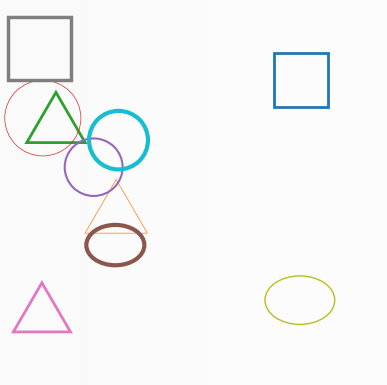[{"shape": "square", "thickness": 2, "radius": 0.35, "center": [0.777, 0.792]}, {"shape": "triangle", "thickness": 0.5, "radius": 0.46, "center": [0.3, 0.441]}, {"shape": "triangle", "thickness": 2, "radius": 0.44, "center": [0.144, 0.673]}, {"shape": "circle", "thickness": 0.5, "radius": 0.49, "center": [0.111, 0.693]}, {"shape": "circle", "thickness": 1.5, "radius": 0.37, "center": [0.242, 0.566]}, {"shape": "oval", "thickness": 3, "radius": 0.37, "center": [0.298, 0.363]}, {"shape": "triangle", "thickness": 2, "radius": 0.43, "center": [0.108, 0.18]}, {"shape": "square", "thickness": 2.5, "radius": 0.41, "center": [0.102, 0.875]}, {"shape": "oval", "thickness": 1, "radius": 0.45, "center": [0.774, 0.22]}, {"shape": "circle", "thickness": 3, "radius": 0.38, "center": [0.306, 0.636]}]